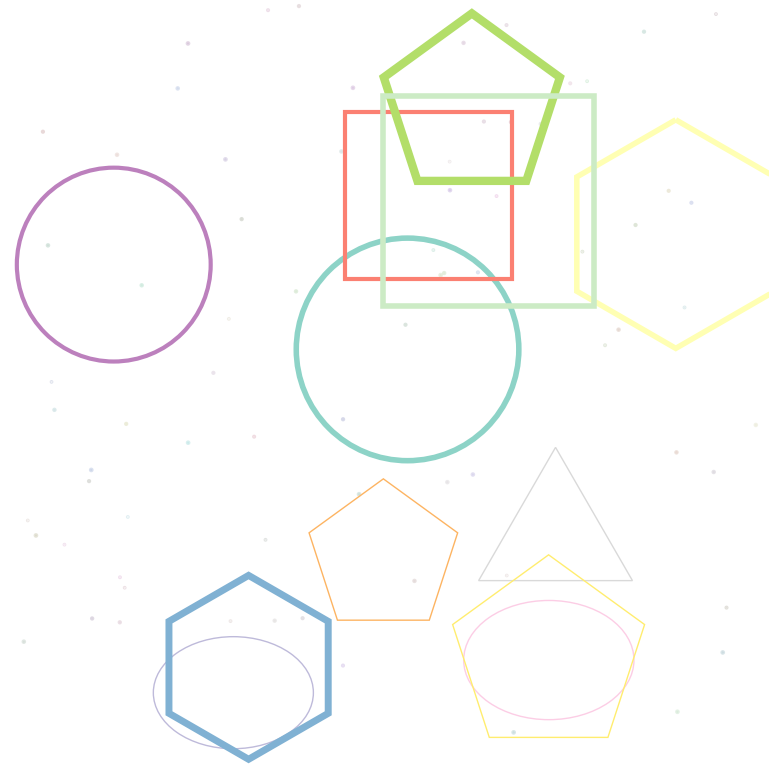[{"shape": "circle", "thickness": 2, "radius": 0.72, "center": [0.529, 0.546]}, {"shape": "hexagon", "thickness": 2, "radius": 0.74, "center": [0.878, 0.696]}, {"shape": "oval", "thickness": 0.5, "radius": 0.52, "center": [0.303, 0.1]}, {"shape": "square", "thickness": 1.5, "radius": 0.54, "center": [0.556, 0.746]}, {"shape": "hexagon", "thickness": 2.5, "radius": 0.6, "center": [0.323, 0.133]}, {"shape": "pentagon", "thickness": 0.5, "radius": 0.51, "center": [0.498, 0.277]}, {"shape": "pentagon", "thickness": 3, "radius": 0.6, "center": [0.613, 0.862]}, {"shape": "oval", "thickness": 0.5, "radius": 0.55, "center": [0.713, 0.143]}, {"shape": "triangle", "thickness": 0.5, "radius": 0.58, "center": [0.721, 0.304]}, {"shape": "circle", "thickness": 1.5, "radius": 0.63, "center": [0.148, 0.656]}, {"shape": "square", "thickness": 2, "radius": 0.68, "center": [0.634, 0.739]}, {"shape": "pentagon", "thickness": 0.5, "radius": 0.66, "center": [0.712, 0.148]}]